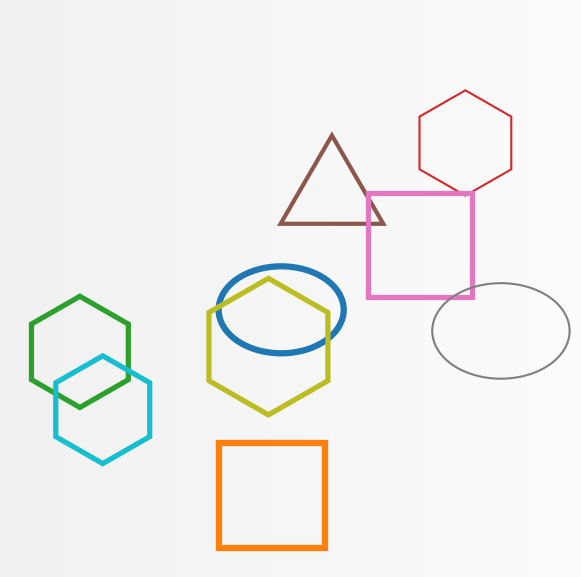[{"shape": "oval", "thickness": 3, "radius": 0.54, "center": [0.484, 0.463]}, {"shape": "square", "thickness": 3, "radius": 0.46, "center": [0.468, 0.141]}, {"shape": "hexagon", "thickness": 2.5, "radius": 0.48, "center": [0.137, 0.39]}, {"shape": "hexagon", "thickness": 1, "radius": 0.46, "center": [0.801, 0.752]}, {"shape": "triangle", "thickness": 2, "radius": 0.51, "center": [0.571, 0.663]}, {"shape": "square", "thickness": 2.5, "radius": 0.45, "center": [0.722, 0.575]}, {"shape": "oval", "thickness": 1, "radius": 0.59, "center": [0.862, 0.426]}, {"shape": "hexagon", "thickness": 2.5, "radius": 0.59, "center": [0.462, 0.399]}, {"shape": "hexagon", "thickness": 2.5, "radius": 0.47, "center": [0.177, 0.29]}]